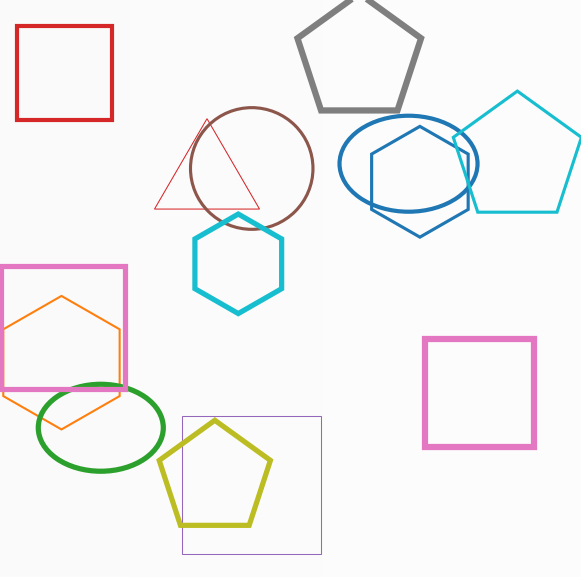[{"shape": "oval", "thickness": 2, "radius": 0.59, "center": [0.703, 0.716]}, {"shape": "hexagon", "thickness": 1.5, "radius": 0.48, "center": [0.722, 0.684]}, {"shape": "hexagon", "thickness": 1, "radius": 0.58, "center": [0.106, 0.371]}, {"shape": "oval", "thickness": 2.5, "radius": 0.54, "center": [0.173, 0.258]}, {"shape": "square", "thickness": 2, "radius": 0.41, "center": [0.111, 0.872]}, {"shape": "triangle", "thickness": 0.5, "radius": 0.52, "center": [0.356, 0.689]}, {"shape": "square", "thickness": 0.5, "radius": 0.6, "center": [0.432, 0.159]}, {"shape": "circle", "thickness": 1.5, "radius": 0.53, "center": [0.433, 0.707]}, {"shape": "square", "thickness": 3, "radius": 0.47, "center": [0.825, 0.319]}, {"shape": "square", "thickness": 2.5, "radius": 0.54, "center": [0.109, 0.432]}, {"shape": "pentagon", "thickness": 3, "radius": 0.56, "center": [0.618, 0.898]}, {"shape": "pentagon", "thickness": 2.5, "radius": 0.5, "center": [0.37, 0.171]}, {"shape": "pentagon", "thickness": 1.5, "radius": 0.58, "center": [0.89, 0.725]}, {"shape": "hexagon", "thickness": 2.5, "radius": 0.43, "center": [0.41, 0.542]}]